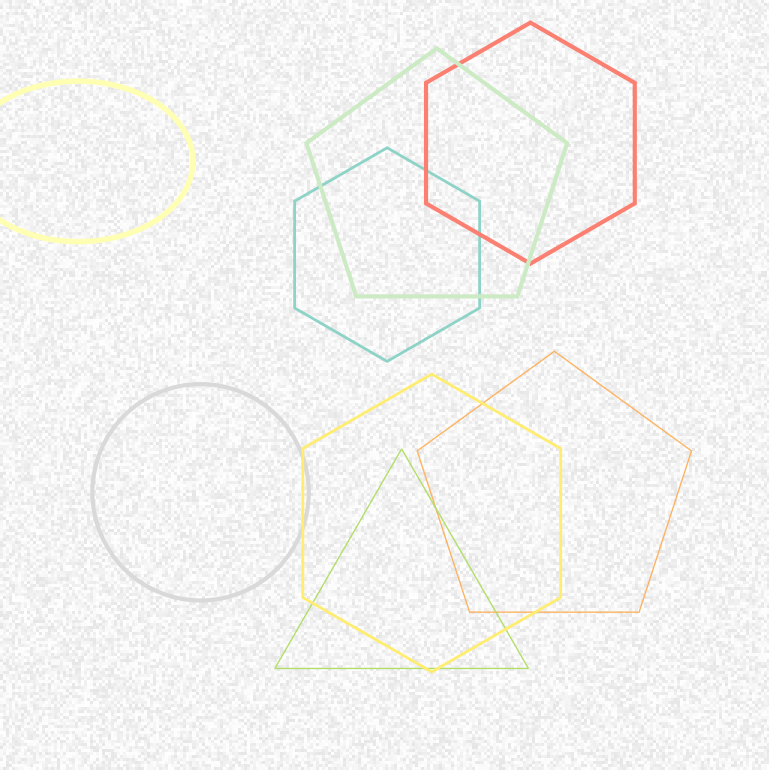[{"shape": "hexagon", "thickness": 1, "radius": 0.69, "center": [0.503, 0.669]}, {"shape": "oval", "thickness": 2, "radius": 0.74, "center": [0.102, 0.79]}, {"shape": "hexagon", "thickness": 1.5, "radius": 0.78, "center": [0.689, 0.814]}, {"shape": "pentagon", "thickness": 0.5, "radius": 0.94, "center": [0.72, 0.357]}, {"shape": "triangle", "thickness": 0.5, "radius": 0.95, "center": [0.522, 0.227]}, {"shape": "circle", "thickness": 1.5, "radius": 0.7, "center": [0.26, 0.361]}, {"shape": "pentagon", "thickness": 1.5, "radius": 0.89, "center": [0.567, 0.759]}, {"shape": "hexagon", "thickness": 1, "radius": 0.97, "center": [0.561, 0.321]}]